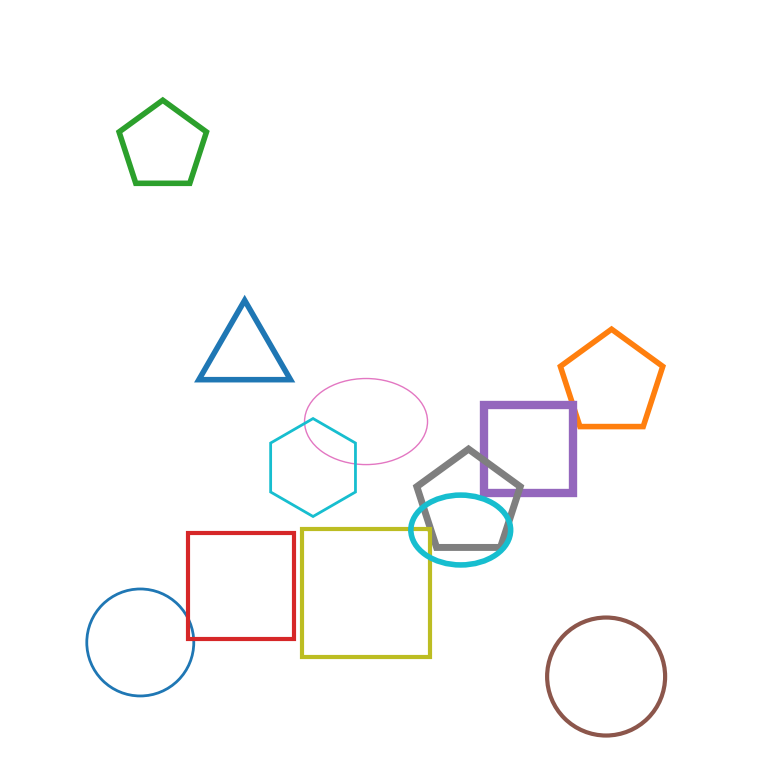[{"shape": "circle", "thickness": 1, "radius": 0.35, "center": [0.182, 0.166]}, {"shape": "triangle", "thickness": 2, "radius": 0.34, "center": [0.318, 0.541]}, {"shape": "pentagon", "thickness": 2, "radius": 0.35, "center": [0.794, 0.503]}, {"shape": "pentagon", "thickness": 2, "radius": 0.3, "center": [0.211, 0.81]}, {"shape": "square", "thickness": 1.5, "radius": 0.34, "center": [0.313, 0.239]}, {"shape": "square", "thickness": 3, "radius": 0.29, "center": [0.686, 0.417]}, {"shape": "circle", "thickness": 1.5, "radius": 0.38, "center": [0.787, 0.121]}, {"shape": "oval", "thickness": 0.5, "radius": 0.4, "center": [0.475, 0.453]}, {"shape": "pentagon", "thickness": 2.5, "radius": 0.35, "center": [0.608, 0.346]}, {"shape": "square", "thickness": 1.5, "radius": 0.42, "center": [0.476, 0.23]}, {"shape": "hexagon", "thickness": 1, "radius": 0.32, "center": [0.407, 0.393]}, {"shape": "oval", "thickness": 2, "radius": 0.32, "center": [0.598, 0.312]}]